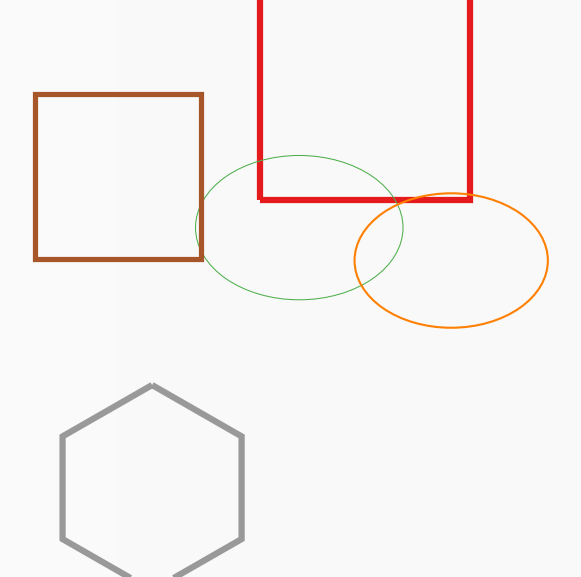[{"shape": "square", "thickness": 3, "radius": 0.91, "center": [0.628, 0.835]}, {"shape": "oval", "thickness": 0.5, "radius": 0.89, "center": [0.515, 0.605]}, {"shape": "oval", "thickness": 1, "radius": 0.83, "center": [0.776, 0.548]}, {"shape": "square", "thickness": 2.5, "radius": 0.71, "center": [0.203, 0.694]}, {"shape": "hexagon", "thickness": 3, "radius": 0.89, "center": [0.262, 0.155]}]